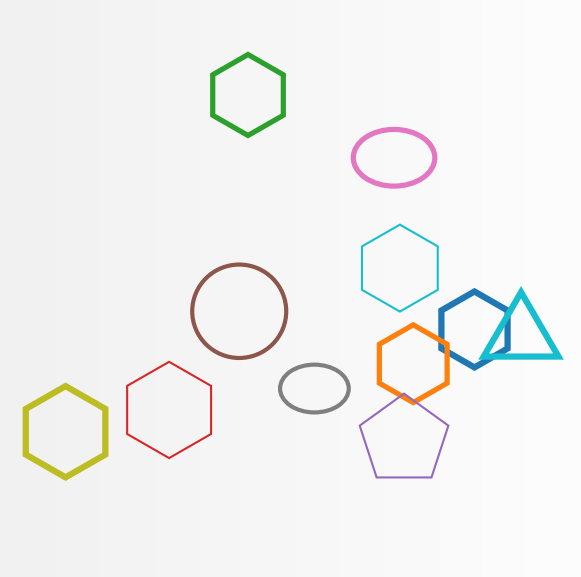[{"shape": "hexagon", "thickness": 3, "radius": 0.33, "center": [0.816, 0.429]}, {"shape": "hexagon", "thickness": 2.5, "radius": 0.34, "center": [0.711, 0.369]}, {"shape": "hexagon", "thickness": 2.5, "radius": 0.35, "center": [0.427, 0.835]}, {"shape": "hexagon", "thickness": 1, "radius": 0.42, "center": [0.291, 0.289]}, {"shape": "pentagon", "thickness": 1, "radius": 0.4, "center": [0.695, 0.237]}, {"shape": "circle", "thickness": 2, "radius": 0.4, "center": [0.412, 0.46]}, {"shape": "oval", "thickness": 2.5, "radius": 0.35, "center": [0.678, 0.726]}, {"shape": "oval", "thickness": 2, "radius": 0.3, "center": [0.541, 0.326]}, {"shape": "hexagon", "thickness": 3, "radius": 0.4, "center": [0.113, 0.252]}, {"shape": "hexagon", "thickness": 1, "radius": 0.38, "center": [0.688, 0.535]}, {"shape": "triangle", "thickness": 3, "radius": 0.37, "center": [0.896, 0.419]}]